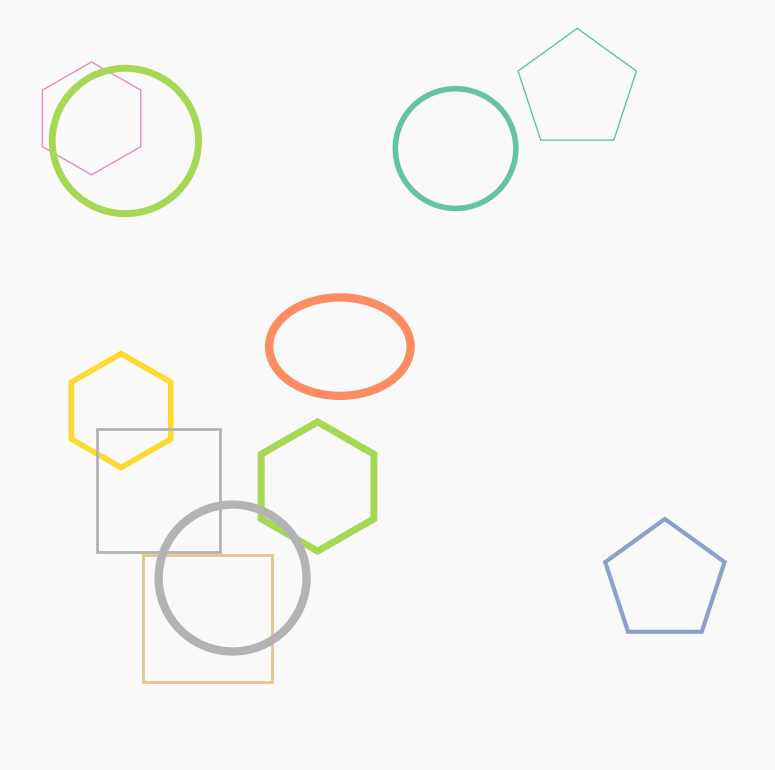[{"shape": "pentagon", "thickness": 0.5, "radius": 0.4, "center": [0.745, 0.883]}, {"shape": "circle", "thickness": 2, "radius": 0.39, "center": [0.588, 0.807]}, {"shape": "oval", "thickness": 3, "radius": 0.46, "center": [0.439, 0.55]}, {"shape": "pentagon", "thickness": 1.5, "radius": 0.4, "center": [0.858, 0.245]}, {"shape": "hexagon", "thickness": 0.5, "radius": 0.37, "center": [0.118, 0.846]}, {"shape": "circle", "thickness": 2.5, "radius": 0.47, "center": [0.162, 0.817]}, {"shape": "hexagon", "thickness": 2.5, "radius": 0.42, "center": [0.41, 0.368]}, {"shape": "hexagon", "thickness": 2, "radius": 0.37, "center": [0.156, 0.467]}, {"shape": "square", "thickness": 1, "radius": 0.41, "center": [0.268, 0.197]}, {"shape": "square", "thickness": 1, "radius": 0.4, "center": [0.205, 0.363]}, {"shape": "circle", "thickness": 3, "radius": 0.48, "center": [0.3, 0.249]}]